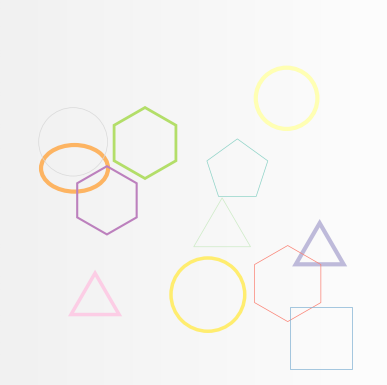[{"shape": "pentagon", "thickness": 0.5, "radius": 0.41, "center": [0.613, 0.557]}, {"shape": "circle", "thickness": 3, "radius": 0.4, "center": [0.74, 0.745]}, {"shape": "triangle", "thickness": 3, "radius": 0.36, "center": [0.825, 0.349]}, {"shape": "hexagon", "thickness": 0.5, "radius": 0.49, "center": [0.742, 0.263]}, {"shape": "square", "thickness": 0.5, "radius": 0.4, "center": [0.828, 0.122]}, {"shape": "oval", "thickness": 3, "radius": 0.43, "center": [0.192, 0.563]}, {"shape": "hexagon", "thickness": 2, "radius": 0.46, "center": [0.374, 0.629]}, {"shape": "triangle", "thickness": 2.5, "radius": 0.36, "center": [0.245, 0.219]}, {"shape": "circle", "thickness": 0.5, "radius": 0.44, "center": [0.189, 0.632]}, {"shape": "hexagon", "thickness": 1.5, "radius": 0.44, "center": [0.276, 0.48]}, {"shape": "triangle", "thickness": 0.5, "radius": 0.42, "center": [0.573, 0.401]}, {"shape": "circle", "thickness": 2.5, "radius": 0.48, "center": [0.536, 0.235]}]